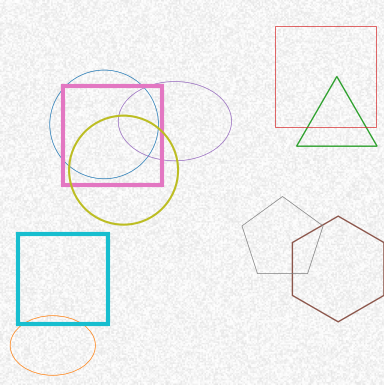[{"shape": "circle", "thickness": 0.5, "radius": 0.71, "center": [0.27, 0.677]}, {"shape": "oval", "thickness": 0.5, "radius": 0.55, "center": [0.137, 0.103]}, {"shape": "triangle", "thickness": 1, "radius": 0.6, "center": [0.875, 0.681]}, {"shape": "square", "thickness": 0.5, "radius": 0.66, "center": [0.845, 0.802]}, {"shape": "oval", "thickness": 0.5, "radius": 0.74, "center": [0.454, 0.685]}, {"shape": "hexagon", "thickness": 1, "radius": 0.69, "center": [0.878, 0.301]}, {"shape": "square", "thickness": 3, "radius": 0.65, "center": [0.292, 0.648]}, {"shape": "pentagon", "thickness": 0.5, "radius": 0.55, "center": [0.734, 0.379]}, {"shape": "circle", "thickness": 1.5, "radius": 0.71, "center": [0.321, 0.558]}, {"shape": "square", "thickness": 3, "radius": 0.58, "center": [0.164, 0.276]}]